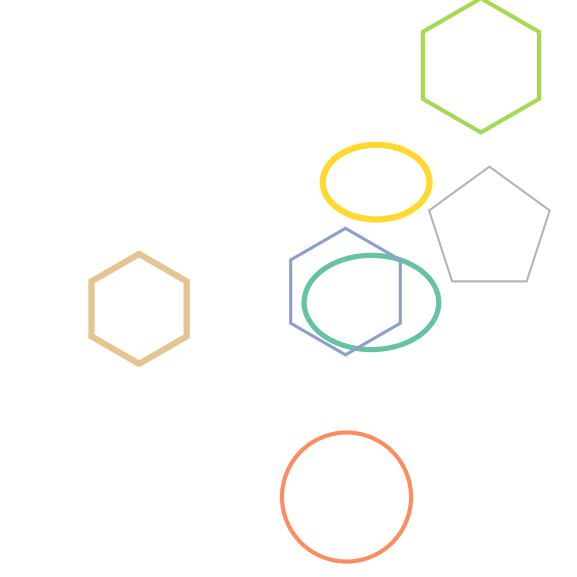[{"shape": "oval", "thickness": 2.5, "radius": 0.58, "center": [0.643, 0.475]}, {"shape": "circle", "thickness": 2, "radius": 0.56, "center": [0.6, 0.138]}, {"shape": "hexagon", "thickness": 1.5, "radius": 0.55, "center": [0.598, 0.494]}, {"shape": "hexagon", "thickness": 2, "radius": 0.58, "center": [0.833, 0.886]}, {"shape": "oval", "thickness": 3, "radius": 0.46, "center": [0.651, 0.684]}, {"shape": "hexagon", "thickness": 3, "radius": 0.48, "center": [0.241, 0.464]}, {"shape": "pentagon", "thickness": 1, "radius": 0.55, "center": [0.847, 0.601]}]